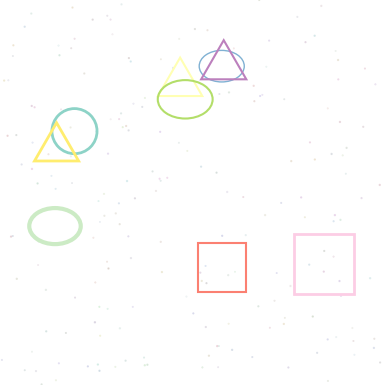[{"shape": "circle", "thickness": 2, "radius": 0.29, "center": [0.193, 0.659]}, {"shape": "triangle", "thickness": 1.5, "radius": 0.33, "center": [0.468, 0.784]}, {"shape": "square", "thickness": 1.5, "radius": 0.32, "center": [0.577, 0.305]}, {"shape": "oval", "thickness": 1, "radius": 0.29, "center": [0.576, 0.828]}, {"shape": "oval", "thickness": 1.5, "radius": 0.36, "center": [0.481, 0.742]}, {"shape": "square", "thickness": 2, "radius": 0.39, "center": [0.841, 0.315]}, {"shape": "triangle", "thickness": 1.5, "radius": 0.34, "center": [0.581, 0.828]}, {"shape": "oval", "thickness": 3, "radius": 0.33, "center": [0.143, 0.413]}, {"shape": "triangle", "thickness": 2, "radius": 0.33, "center": [0.147, 0.615]}]